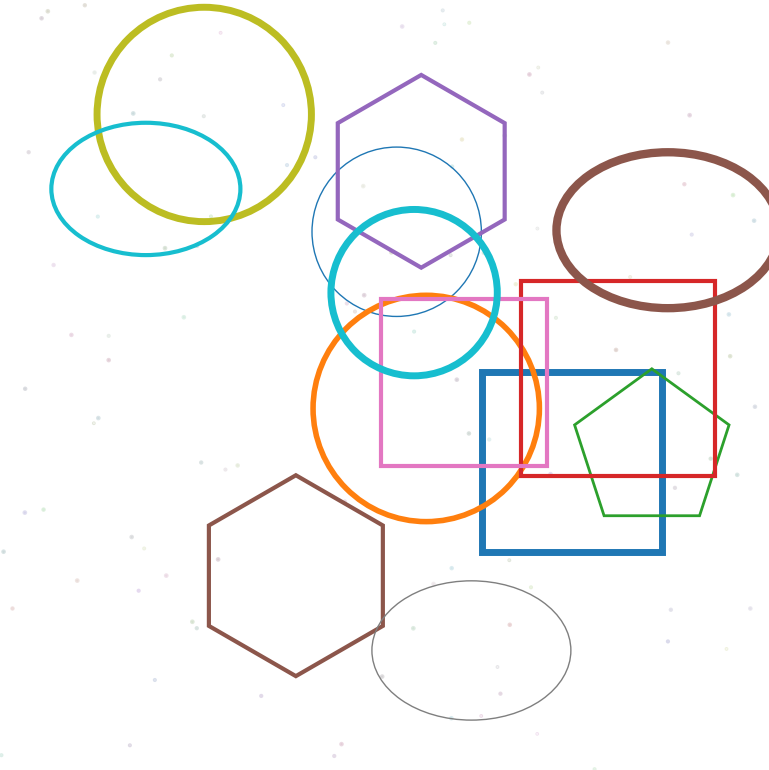[{"shape": "square", "thickness": 2.5, "radius": 0.58, "center": [0.743, 0.4]}, {"shape": "circle", "thickness": 0.5, "radius": 0.55, "center": [0.515, 0.699]}, {"shape": "circle", "thickness": 2, "radius": 0.73, "center": [0.554, 0.47]}, {"shape": "pentagon", "thickness": 1, "radius": 0.53, "center": [0.847, 0.416]}, {"shape": "square", "thickness": 1.5, "radius": 0.63, "center": [0.802, 0.508]}, {"shape": "hexagon", "thickness": 1.5, "radius": 0.63, "center": [0.547, 0.778]}, {"shape": "oval", "thickness": 3, "radius": 0.72, "center": [0.867, 0.701]}, {"shape": "hexagon", "thickness": 1.5, "radius": 0.65, "center": [0.384, 0.252]}, {"shape": "square", "thickness": 1.5, "radius": 0.54, "center": [0.603, 0.504]}, {"shape": "oval", "thickness": 0.5, "radius": 0.65, "center": [0.612, 0.155]}, {"shape": "circle", "thickness": 2.5, "radius": 0.7, "center": [0.265, 0.851]}, {"shape": "circle", "thickness": 2.5, "radius": 0.54, "center": [0.538, 0.62]}, {"shape": "oval", "thickness": 1.5, "radius": 0.61, "center": [0.189, 0.755]}]